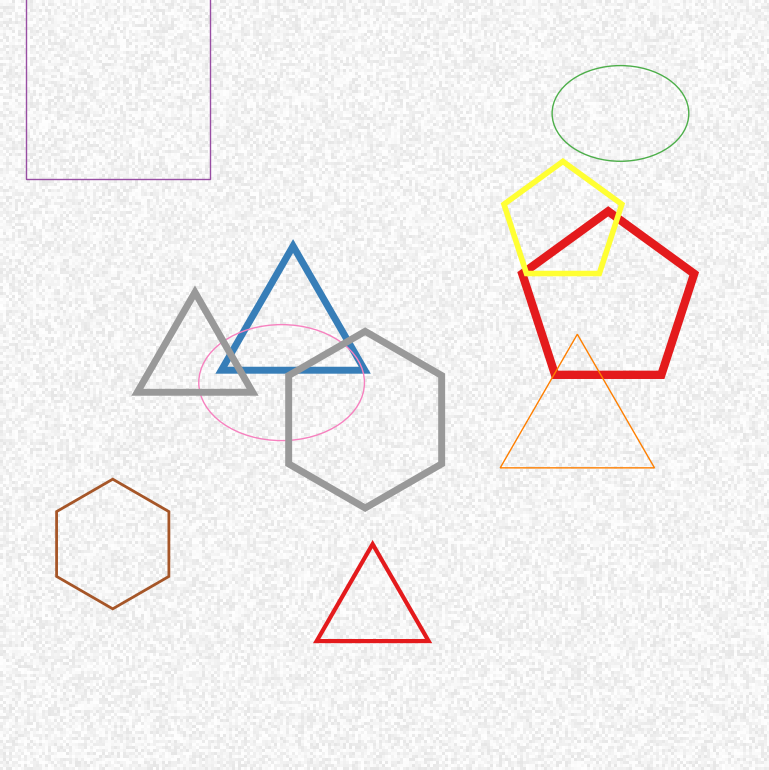[{"shape": "triangle", "thickness": 1.5, "radius": 0.42, "center": [0.484, 0.209]}, {"shape": "pentagon", "thickness": 3, "radius": 0.59, "center": [0.79, 0.608]}, {"shape": "triangle", "thickness": 2.5, "radius": 0.54, "center": [0.381, 0.573]}, {"shape": "oval", "thickness": 0.5, "radius": 0.44, "center": [0.806, 0.853]}, {"shape": "square", "thickness": 0.5, "radius": 0.6, "center": [0.153, 0.888]}, {"shape": "triangle", "thickness": 0.5, "radius": 0.58, "center": [0.75, 0.45]}, {"shape": "pentagon", "thickness": 2, "radius": 0.4, "center": [0.731, 0.71]}, {"shape": "hexagon", "thickness": 1, "radius": 0.42, "center": [0.146, 0.293]}, {"shape": "oval", "thickness": 0.5, "radius": 0.54, "center": [0.366, 0.503]}, {"shape": "hexagon", "thickness": 2.5, "radius": 0.57, "center": [0.474, 0.455]}, {"shape": "triangle", "thickness": 2.5, "radius": 0.43, "center": [0.253, 0.534]}]